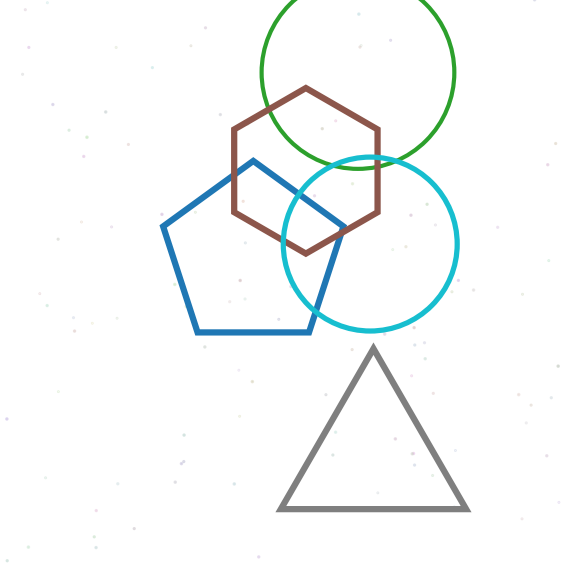[{"shape": "pentagon", "thickness": 3, "radius": 0.82, "center": [0.439, 0.556]}, {"shape": "circle", "thickness": 2, "radius": 0.83, "center": [0.62, 0.874]}, {"shape": "hexagon", "thickness": 3, "radius": 0.72, "center": [0.53, 0.703]}, {"shape": "triangle", "thickness": 3, "radius": 0.93, "center": [0.647, 0.21]}, {"shape": "circle", "thickness": 2.5, "radius": 0.75, "center": [0.641, 0.577]}]